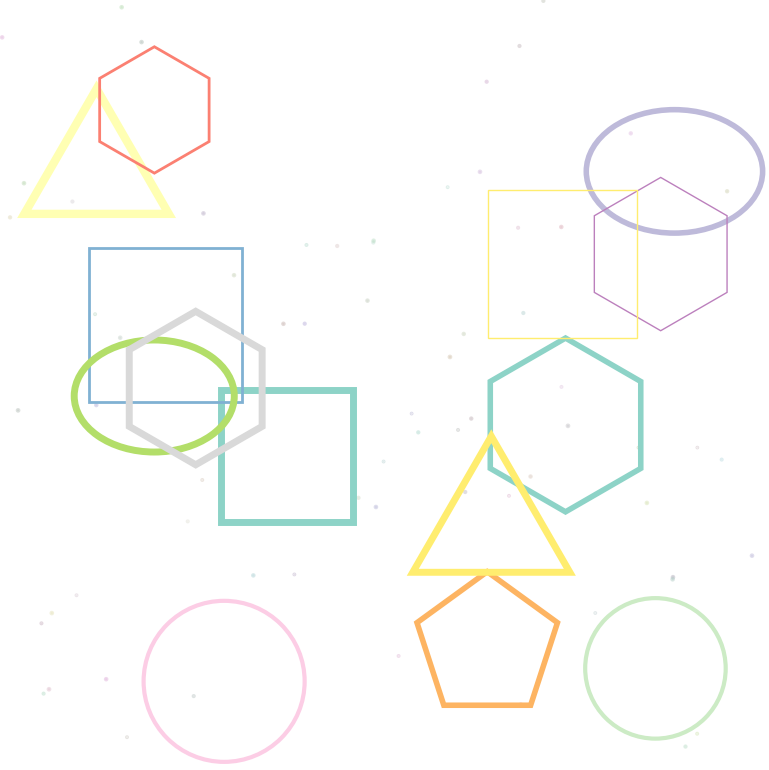[{"shape": "hexagon", "thickness": 2, "radius": 0.56, "center": [0.734, 0.448]}, {"shape": "square", "thickness": 2.5, "radius": 0.43, "center": [0.373, 0.408]}, {"shape": "triangle", "thickness": 3, "radius": 0.54, "center": [0.125, 0.776]}, {"shape": "oval", "thickness": 2, "radius": 0.57, "center": [0.876, 0.777]}, {"shape": "hexagon", "thickness": 1, "radius": 0.41, "center": [0.2, 0.857]}, {"shape": "square", "thickness": 1, "radius": 0.5, "center": [0.215, 0.578]}, {"shape": "pentagon", "thickness": 2, "radius": 0.48, "center": [0.633, 0.162]}, {"shape": "oval", "thickness": 2.5, "radius": 0.52, "center": [0.2, 0.486]}, {"shape": "circle", "thickness": 1.5, "radius": 0.52, "center": [0.291, 0.115]}, {"shape": "hexagon", "thickness": 2.5, "radius": 0.5, "center": [0.254, 0.496]}, {"shape": "hexagon", "thickness": 0.5, "radius": 0.5, "center": [0.858, 0.67]}, {"shape": "circle", "thickness": 1.5, "radius": 0.46, "center": [0.851, 0.132]}, {"shape": "triangle", "thickness": 2.5, "radius": 0.59, "center": [0.638, 0.316]}, {"shape": "square", "thickness": 0.5, "radius": 0.48, "center": [0.73, 0.657]}]